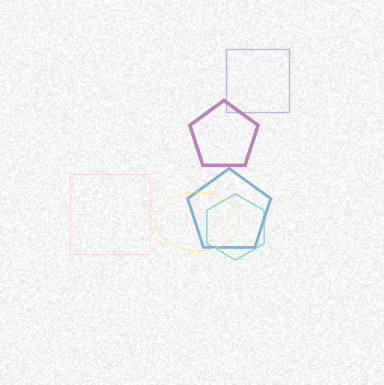[{"shape": "hexagon", "thickness": 1, "radius": 0.43, "center": [0.612, 0.41]}, {"shape": "square", "thickness": 1, "radius": 0.41, "center": [0.668, 0.792]}, {"shape": "pentagon", "thickness": 2, "radius": 0.57, "center": [0.595, 0.449]}, {"shape": "square", "thickness": 0.5, "radius": 0.52, "center": [0.286, 0.445]}, {"shape": "pentagon", "thickness": 2.5, "radius": 0.47, "center": [0.582, 0.646]}, {"shape": "oval", "thickness": 0.5, "radius": 0.55, "center": [0.513, 0.425]}]